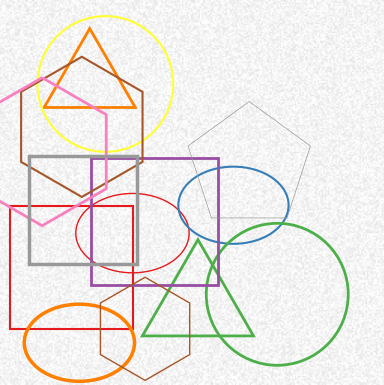[{"shape": "oval", "thickness": 1, "radius": 0.74, "center": [0.344, 0.394]}, {"shape": "square", "thickness": 1.5, "radius": 0.8, "center": [0.186, 0.305]}, {"shape": "oval", "thickness": 1.5, "radius": 0.72, "center": [0.606, 0.467]}, {"shape": "triangle", "thickness": 2, "radius": 0.83, "center": [0.514, 0.211]}, {"shape": "circle", "thickness": 2, "radius": 0.92, "center": [0.72, 0.236]}, {"shape": "square", "thickness": 2, "radius": 0.82, "center": [0.402, 0.426]}, {"shape": "oval", "thickness": 2.5, "radius": 0.72, "center": [0.206, 0.11]}, {"shape": "triangle", "thickness": 2, "radius": 0.68, "center": [0.233, 0.789]}, {"shape": "circle", "thickness": 1.5, "radius": 0.88, "center": [0.274, 0.782]}, {"shape": "hexagon", "thickness": 1, "radius": 0.67, "center": [0.377, 0.146]}, {"shape": "hexagon", "thickness": 1.5, "radius": 0.91, "center": [0.213, 0.67]}, {"shape": "hexagon", "thickness": 2, "radius": 0.96, "center": [0.109, 0.606]}, {"shape": "pentagon", "thickness": 0.5, "radius": 0.84, "center": [0.647, 0.569]}, {"shape": "square", "thickness": 2.5, "radius": 0.7, "center": [0.215, 0.456]}]